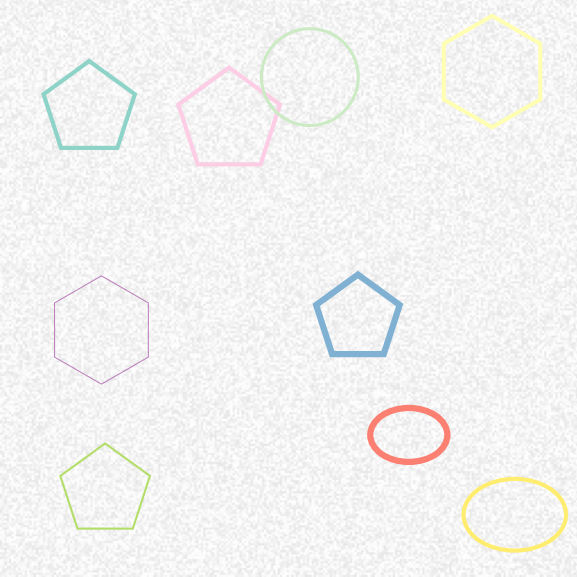[{"shape": "pentagon", "thickness": 2, "radius": 0.42, "center": [0.154, 0.81]}, {"shape": "hexagon", "thickness": 2, "radius": 0.48, "center": [0.852, 0.875]}, {"shape": "oval", "thickness": 3, "radius": 0.33, "center": [0.708, 0.246]}, {"shape": "pentagon", "thickness": 3, "radius": 0.38, "center": [0.62, 0.448]}, {"shape": "pentagon", "thickness": 1, "radius": 0.41, "center": [0.182, 0.15]}, {"shape": "pentagon", "thickness": 2, "radius": 0.46, "center": [0.397, 0.789]}, {"shape": "hexagon", "thickness": 0.5, "radius": 0.47, "center": [0.176, 0.428]}, {"shape": "circle", "thickness": 1.5, "radius": 0.42, "center": [0.536, 0.866]}, {"shape": "oval", "thickness": 2, "radius": 0.44, "center": [0.891, 0.108]}]